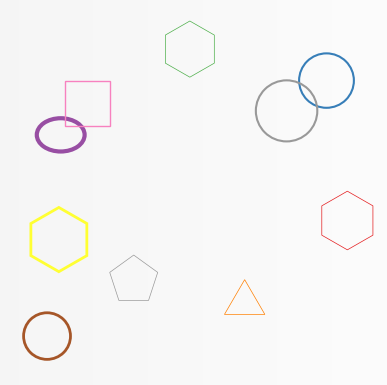[{"shape": "hexagon", "thickness": 0.5, "radius": 0.38, "center": [0.896, 0.427]}, {"shape": "circle", "thickness": 1.5, "radius": 0.35, "center": [0.843, 0.791]}, {"shape": "hexagon", "thickness": 0.5, "radius": 0.36, "center": [0.49, 0.872]}, {"shape": "oval", "thickness": 3, "radius": 0.31, "center": [0.157, 0.65]}, {"shape": "triangle", "thickness": 0.5, "radius": 0.3, "center": [0.631, 0.213]}, {"shape": "hexagon", "thickness": 2, "radius": 0.42, "center": [0.152, 0.378]}, {"shape": "circle", "thickness": 2, "radius": 0.3, "center": [0.121, 0.127]}, {"shape": "square", "thickness": 1, "radius": 0.29, "center": [0.226, 0.73]}, {"shape": "circle", "thickness": 1.5, "radius": 0.4, "center": [0.74, 0.712]}, {"shape": "pentagon", "thickness": 0.5, "radius": 0.33, "center": [0.345, 0.272]}]